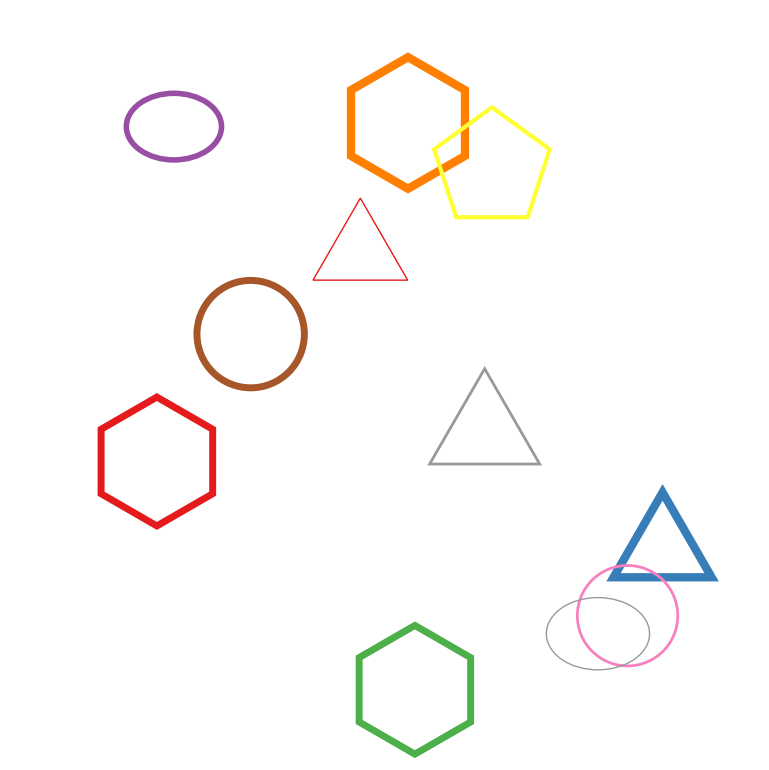[{"shape": "hexagon", "thickness": 2.5, "radius": 0.42, "center": [0.204, 0.401]}, {"shape": "triangle", "thickness": 0.5, "radius": 0.35, "center": [0.468, 0.672]}, {"shape": "triangle", "thickness": 3, "radius": 0.37, "center": [0.86, 0.287]}, {"shape": "hexagon", "thickness": 2.5, "radius": 0.42, "center": [0.539, 0.104]}, {"shape": "oval", "thickness": 2, "radius": 0.31, "center": [0.226, 0.836]}, {"shape": "hexagon", "thickness": 3, "radius": 0.43, "center": [0.53, 0.84]}, {"shape": "pentagon", "thickness": 1.5, "radius": 0.39, "center": [0.639, 0.782]}, {"shape": "circle", "thickness": 2.5, "radius": 0.35, "center": [0.326, 0.566]}, {"shape": "circle", "thickness": 1, "radius": 0.33, "center": [0.815, 0.2]}, {"shape": "oval", "thickness": 0.5, "radius": 0.34, "center": [0.777, 0.177]}, {"shape": "triangle", "thickness": 1, "radius": 0.41, "center": [0.629, 0.439]}]